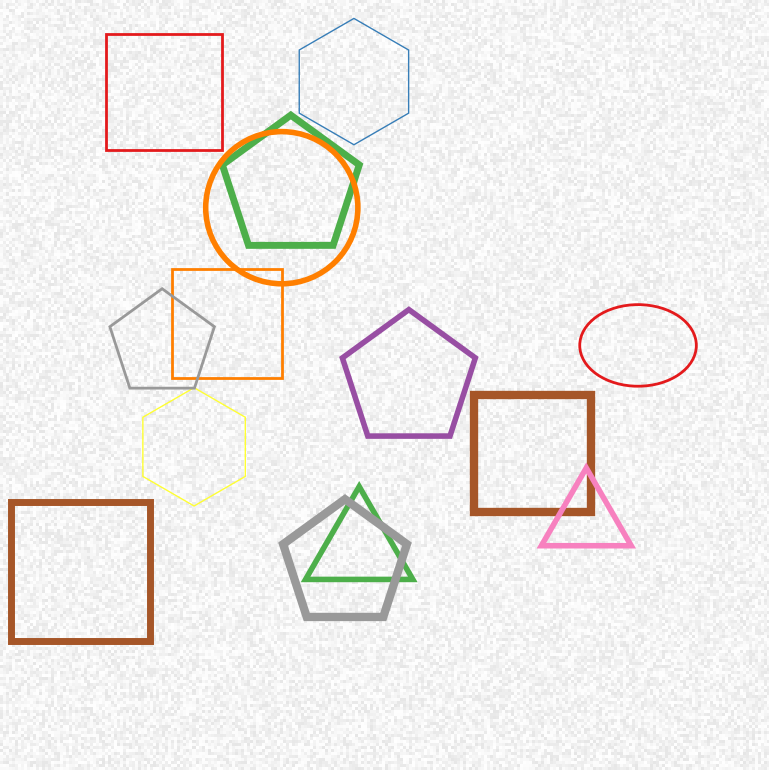[{"shape": "oval", "thickness": 1, "radius": 0.38, "center": [0.829, 0.551]}, {"shape": "square", "thickness": 1, "radius": 0.38, "center": [0.213, 0.881]}, {"shape": "hexagon", "thickness": 0.5, "radius": 0.41, "center": [0.46, 0.894]}, {"shape": "pentagon", "thickness": 2.5, "radius": 0.47, "center": [0.378, 0.757]}, {"shape": "triangle", "thickness": 2, "radius": 0.4, "center": [0.466, 0.288]}, {"shape": "pentagon", "thickness": 2, "radius": 0.45, "center": [0.531, 0.507]}, {"shape": "square", "thickness": 1, "radius": 0.36, "center": [0.295, 0.58]}, {"shape": "circle", "thickness": 2, "radius": 0.49, "center": [0.366, 0.73]}, {"shape": "hexagon", "thickness": 0.5, "radius": 0.38, "center": [0.252, 0.42]}, {"shape": "square", "thickness": 2.5, "radius": 0.45, "center": [0.105, 0.258]}, {"shape": "square", "thickness": 3, "radius": 0.38, "center": [0.692, 0.411]}, {"shape": "triangle", "thickness": 2, "radius": 0.34, "center": [0.761, 0.325]}, {"shape": "pentagon", "thickness": 3, "radius": 0.42, "center": [0.448, 0.267]}, {"shape": "pentagon", "thickness": 1, "radius": 0.36, "center": [0.211, 0.554]}]